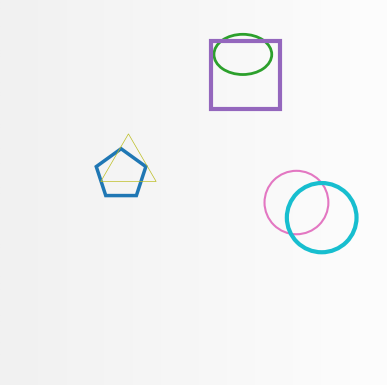[{"shape": "pentagon", "thickness": 2.5, "radius": 0.34, "center": [0.312, 0.546]}, {"shape": "oval", "thickness": 2, "radius": 0.37, "center": [0.627, 0.859]}, {"shape": "square", "thickness": 3, "radius": 0.44, "center": [0.634, 0.805]}, {"shape": "circle", "thickness": 1.5, "radius": 0.41, "center": [0.765, 0.474]}, {"shape": "triangle", "thickness": 0.5, "radius": 0.41, "center": [0.331, 0.57]}, {"shape": "circle", "thickness": 3, "radius": 0.45, "center": [0.83, 0.435]}]